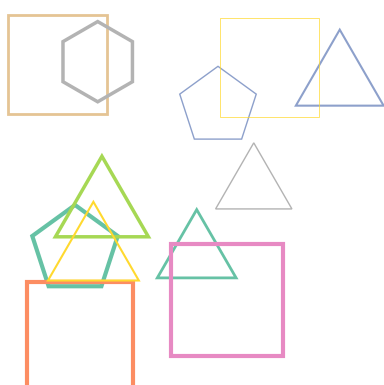[{"shape": "triangle", "thickness": 2, "radius": 0.59, "center": [0.511, 0.337]}, {"shape": "pentagon", "thickness": 3, "radius": 0.58, "center": [0.195, 0.351]}, {"shape": "square", "thickness": 3, "radius": 0.69, "center": [0.209, 0.13]}, {"shape": "pentagon", "thickness": 1, "radius": 0.52, "center": [0.566, 0.723]}, {"shape": "triangle", "thickness": 1.5, "radius": 0.66, "center": [0.882, 0.791]}, {"shape": "square", "thickness": 3, "radius": 0.73, "center": [0.588, 0.22]}, {"shape": "triangle", "thickness": 2.5, "radius": 0.7, "center": [0.265, 0.455]}, {"shape": "triangle", "thickness": 1.5, "radius": 0.68, "center": [0.243, 0.34]}, {"shape": "square", "thickness": 0.5, "radius": 0.64, "center": [0.7, 0.824]}, {"shape": "square", "thickness": 2, "radius": 0.64, "center": [0.149, 0.832]}, {"shape": "triangle", "thickness": 1, "radius": 0.57, "center": [0.659, 0.515]}, {"shape": "hexagon", "thickness": 2.5, "radius": 0.52, "center": [0.254, 0.84]}]